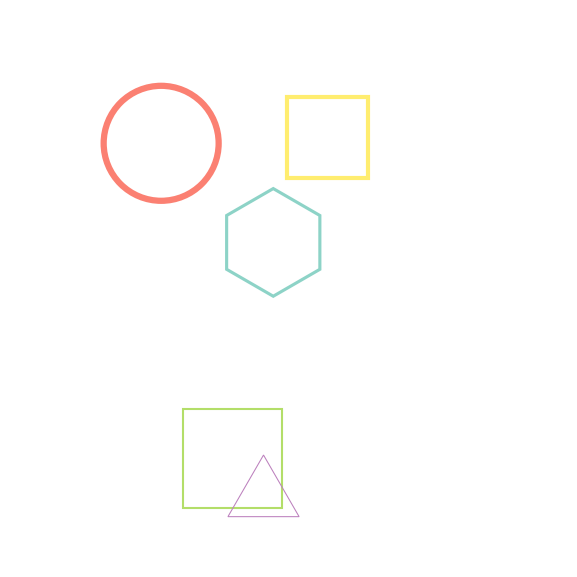[{"shape": "hexagon", "thickness": 1.5, "radius": 0.47, "center": [0.473, 0.579]}, {"shape": "circle", "thickness": 3, "radius": 0.5, "center": [0.279, 0.751]}, {"shape": "square", "thickness": 1, "radius": 0.43, "center": [0.403, 0.205]}, {"shape": "triangle", "thickness": 0.5, "radius": 0.36, "center": [0.456, 0.14]}, {"shape": "square", "thickness": 2, "radius": 0.35, "center": [0.567, 0.761]}]